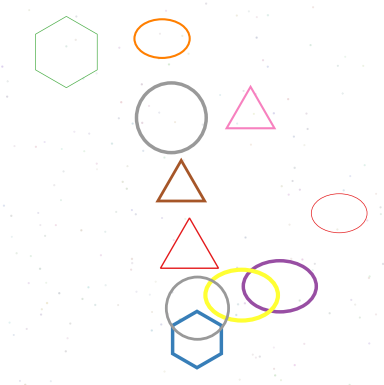[{"shape": "oval", "thickness": 0.5, "radius": 0.36, "center": [0.881, 0.446]}, {"shape": "triangle", "thickness": 1, "radius": 0.43, "center": [0.492, 0.347]}, {"shape": "hexagon", "thickness": 2.5, "radius": 0.37, "center": [0.512, 0.118]}, {"shape": "hexagon", "thickness": 0.5, "radius": 0.46, "center": [0.172, 0.865]}, {"shape": "oval", "thickness": 2.5, "radius": 0.47, "center": [0.727, 0.256]}, {"shape": "oval", "thickness": 1.5, "radius": 0.36, "center": [0.421, 0.9]}, {"shape": "oval", "thickness": 3, "radius": 0.47, "center": [0.628, 0.233]}, {"shape": "triangle", "thickness": 2, "radius": 0.35, "center": [0.471, 0.513]}, {"shape": "triangle", "thickness": 1.5, "radius": 0.36, "center": [0.651, 0.703]}, {"shape": "circle", "thickness": 2.5, "radius": 0.45, "center": [0.445, 0.694]}, {"shape": "circle", "thickness": 2, "radius": 0.4, "center": [0.513, 0.2]}]